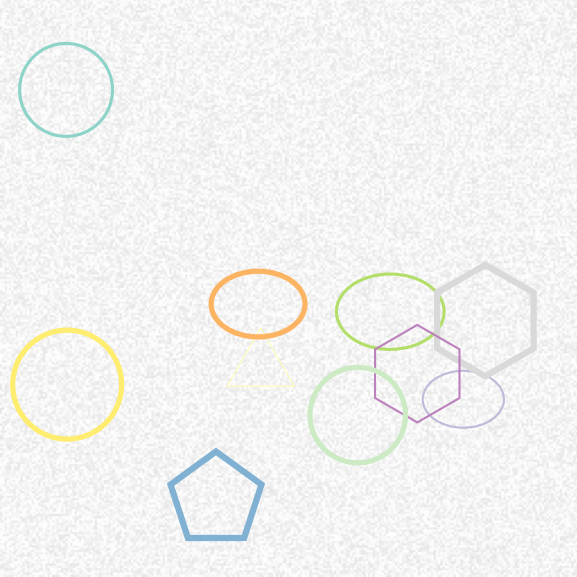[{"shape": "circle", "thickness": 1.5, "radius": 0.4, "center": [0.114, 0.843]}, {"shape": "triangle", "thickness": 0.5, "radius": 0.34, "center": [0.451, 0.364]}, {"shape": "oval", "thickness": 1, "radius": 0.35, "center": [0.802, 0.308]}, {"shape": "pentagon", "thickness": 3, "radius": 0.41, "center": [0.374, 0.135]}, {"shape": "oval", "thickness": 2.5, "radius": 0.41, "center": [0.447, 0.473]}, {"shape": "oval", "thickness": 1.5, "radius": 0.47, "center": [0.676, 0.459]}, {"shape": "hexagon", "thickness": 3, "radius": 0.48, "center": [0.84, 0.444]}, {"shape": "hexagon", "thickness": 1, "radius": 0.42, "center": [0.723, 0.352]}, {"shape": "circle", "thickness": 2.5, "radius": 0.41, "center": [0.619, 0.28]}, {"shape": "circle", "thickness": 2.5, "radius": 0.47, "center": [0.116, 0.333]}]